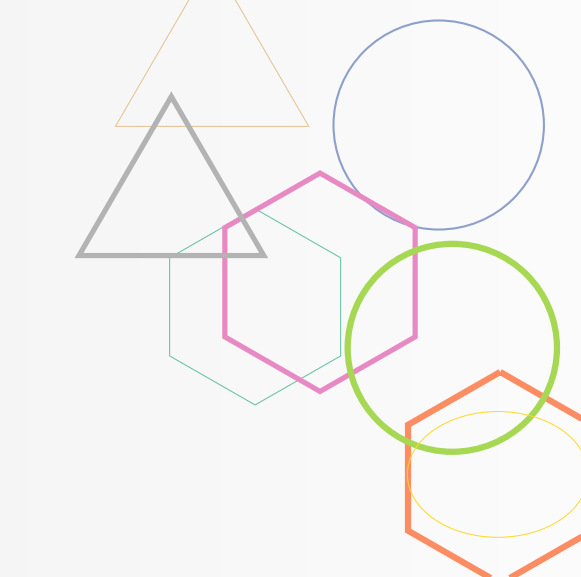[{"shape": "hexagon", "thickness": 0.5, "radius": 0.85, "center": [0.439, 0.468]}, {"shape": "hexagon", "thickness": 3, "radius": 0.92, "center": [0.861, 0.172]}, {"shape": "circle", "thickness": 1, "radius": 0.91, "center": [0.755, 0.783]}, {"shape": "hexagon", "thickness": 2.5, "radius": 0.95, "center": [0.551, 0.51]}, {"shape": "circle", "thickness": 3, "radius": 0.9, "center": [0.778, 0.397]}, {"shape": "oval", "thickness": 0.5, "radius": 0.78, "center": [0.856, 0.178]}, {"shape": "triangle", "thickness": 0.5, "radius": 0.96, "center": [0.365, 0.876]}, {"shape": "triangle", "thickness": 2.5, "radius": 0.92, "center": [0.295, 0.648]}]